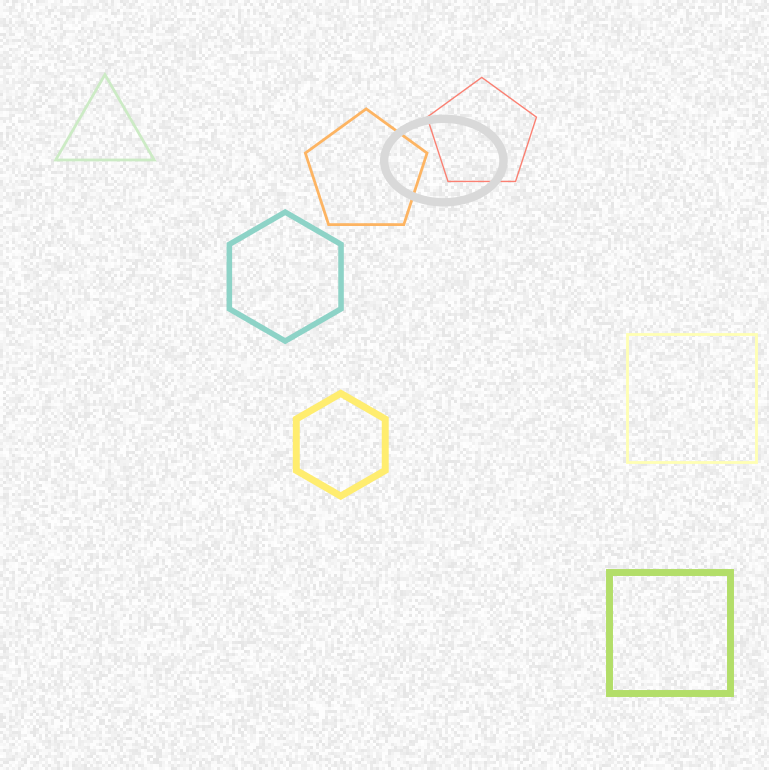[{"shape": "hexagon", "thickness": 2, "radius": 0.42, "center": [0.37, 0.641]}, {"shape": "square", "thickness": 1, "radius": 0.42, "center": [0.898, 0.483]}, {"shape": "pentagon", "thickness": 0.5, "radius": 0.37, "center": [0.626, 0.825]}, {"shape": "pentagon", "thickness": 1, "radius": 0.42, "center": [0.476, 0.776]}, {"shape": "square", "thickness": 2.5, "radius": 0.39, "center": [0.869, 0.178]}, {"shape": "oval", "thickness": 3, "radius": 0.39, "center": [0.576, 0.791]}, {"shape": "triangle", "thickness": 1, "radius": 0.37, "center": [0.136, 0.829]}, {"shape": "hexagon", "thickness": 2.5, "radius": 0.33, "center": [0.443, 0.422]}]